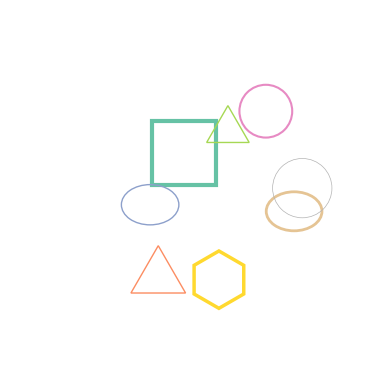[{"shape": "square", "thickness": 3, "radius": 0.41, "center": [0.478, 0.603]}, {"shape": "triangle", "thickness": 1, "radius": 0.41, "center": [0.411, 0.28]}, {"shape": "oval", "thickness": 1, "radius": 0.37, "center": [0.39, 0.468]}, {"shape": "circle", "thickness": 1.5, "radius": 0.34, "center": [0.69, 0.711]}, {"shape": "triangle", "thickness": 1, "radius": 0.32, "center": [0.592, 0.662]}, {"shape": "hexagon", "thickness": 2.5, "radius": 0.37, "center": [0.569, 0.274]}, {"shape": "oval", "thickness": 2, "radius": 0.36, "center": [0.764, 0.451]}, {"shape": "circle", "thickness": 0.5, "radius": 0.39, "center": [0.785, 0.511]}]